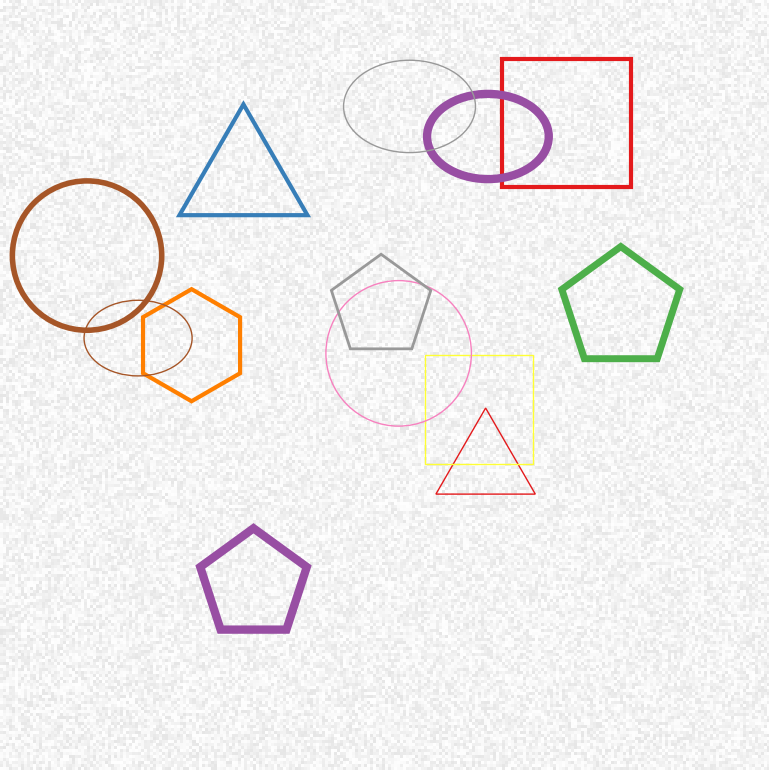[{"shape": "triangle", "thickness": 0.5, "radius": 0.37, "center": [0.631, 0.396]}, {"shape": "square", "thickness": 1.5, "radius": 0.42, "center": [0.736, 0.84]}, {"shape": "triangle", "thickness": 1.5, "radius": 0.48, "center": [0.316, 0.769]}, {"shape": "pentagon", "thickness": 2.5, "radius": 0.4, "center": [0.806, 0.599]}, {"shape": "pentagon", "thickness": 3, "radius": 0.36, "center": [0.329, 0.241]}, {"shape": "oval", "thickness": 3, "radius": 0.4, "center": [0.634, 0.823]}, {"shape": "hexagon", "thickness": 1.5, "radius": 0.36, "center": [0.249, 0.552]}, {"shape": "square", "thickness": 0.5, "radius": 0.35, "center": [0.622, 0.468]}, {"shape": "circle", "thickness": 2, "radius": 0.48, "center": [0.113, 0.668]}, {"shape": "oval", "thickness": 0.5, "radius": 0.35, "center": [0.179, 0.561]}, {"shape": "circle", "thickness": 0.5, "radius": 0.47, "center": [0.518, 0.541]}, {"shape": "oval", "thickness": 0.5, "radius": 0.43, "center": [0.532, 0.862]}, {"shape": "pentagon", "thickness": 1, "radius": 0.34, "center": [0.495, 0.602]}]